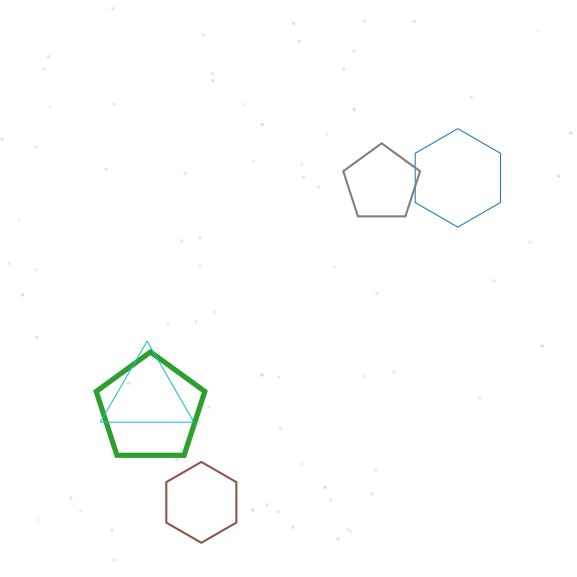[{"shape": "hexagon", "thickness": 0.5, "radius": 0.43, "center": [0.793, 0.691]}, {"shape": "pentagon", "thickness": 2.5, "radius": 0.49, "center": [0.261, 0.291]}, {"shape": "hexagon", "thickness": 1, "radius": 0.35, "center": [0.349, 0.129]}, {"shape": "pentagon", "thickness": 1, "radius": 0.35, "center": [0.661, 0.681]}, {"shape": "triangle", "thickness": 0.5, "radius": 0.47, "center": [0.255, 0.315]}]